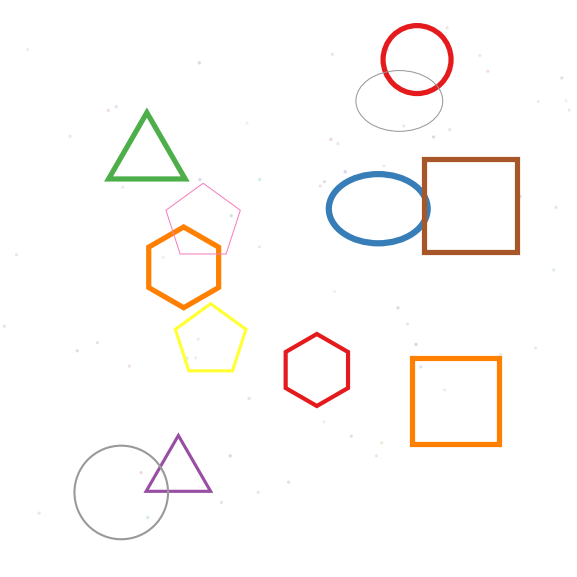[{"shape": "circle", "thickness": 2.5, "radius": 0.29, "center": [0.722, 0.896]}, {"shape": "hexagon", "thickness": 2, "radius": 0.31, "center": [0.549, 0.358]}, {"shape": "oval", "thickness": 3, "radius": 0.43, "center": [0.655, 0.638]}, {"shape": "triangle", "thickness": 2.5, "radius": 0.38, "center": [0.254, 0.728]}, {"shape": "triangle", "thickness": 1.5, "radius": 0.32, "center": [0.309, 0.181]}, {"shape": "hexagon", "thickness": 2.5, "radius": 0.35, "center": [0.318, 0.536]}, {"shape": "square", "thickness": 2.5, "radius": 0.38, "center": [0.789, 0.305]}, {"shape": "pentagon", "thickness": 1.5, "radius": 0.32, "center": [0.365, 0.409]}, {"shape": "square", "thickness": 2.5, "radius": 0.4, "center": [0.814, 0.644]}, {"shape": "pentagon", "thickness": 0.5, "radius": 0.34, "center": [0.352, 0.614]}, {"shape": "circle", "thickness": 1, "radius": 0.41, "center": [0.21, 0.146]}, {"shape": "oval", "thickness": 0.5, "radius": 0.38, "center": [0.691, 0.824]}]